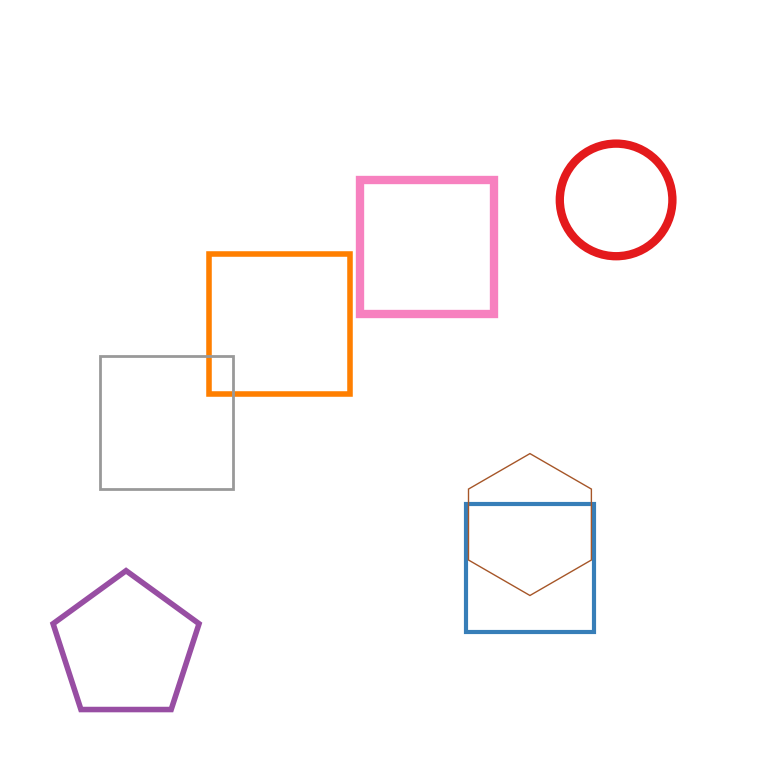[{"shape": "circle", "thickness": 3, "radius": 0.37, "center": [0.8, 0.74]}, {"shape": "square", "thickness": 1.5, "radius": 0.41, "center": [0.688, 0.262]}, {"shape": "pentagon", "thickness": 2, "radius": 0.5, "center": [0.164, 0.159]}, {"shape": "square", "thickness": 2, "radius": 0.46, "center": [0.363, 0.579]}, {"shape": "hexagon", "thickness": 0.5, "radius": 0.46, "center": [0.688, 0.319]}, {"shape": "square", "thickness": 3, "radius": 0.44, "center": [0.555, 0.679]}, {"shape": "square", "thickness": 1, "radius": 0.43, "center": [0.216, 0.451]}]